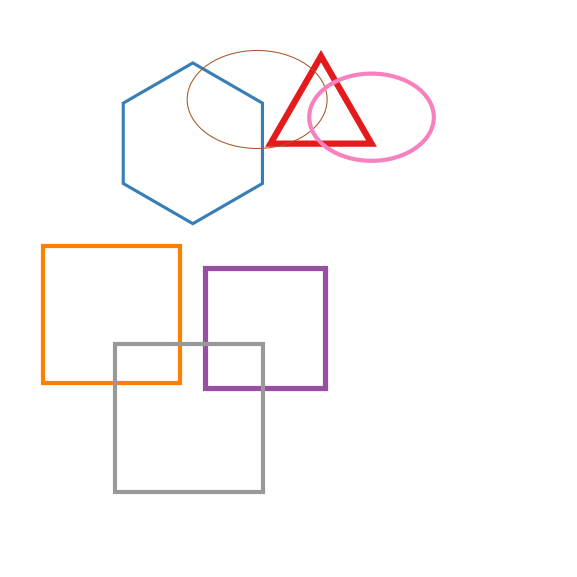[{"shape": "triangle", "thickness": 3, "radius": 0.5, "center": [0.556, 0.801]}, {"shape": "hexagon", "thickness": 1.5, "radius": 0.7, "center": [0.334, 0.751]}, {"shape": "square", "thickness": 2.5, "radius": 0.52, "center": [0.459, 0.431]}, {"shape": "square", "thickness": 2, "radius": 0.59, "center": [0.193, 0.454]}, {"shape": "oval", "thickness": 0.5, "radius": 0.61, "center": [0.445, 0.827]}, {"shape": "oval", "thickness": 2, "radius": 0.54, "center": [0.643, 0.796]}, {"shape": "square", "thickness": 2, "radius": 0.64, "center": [0.328, 0.275]}]